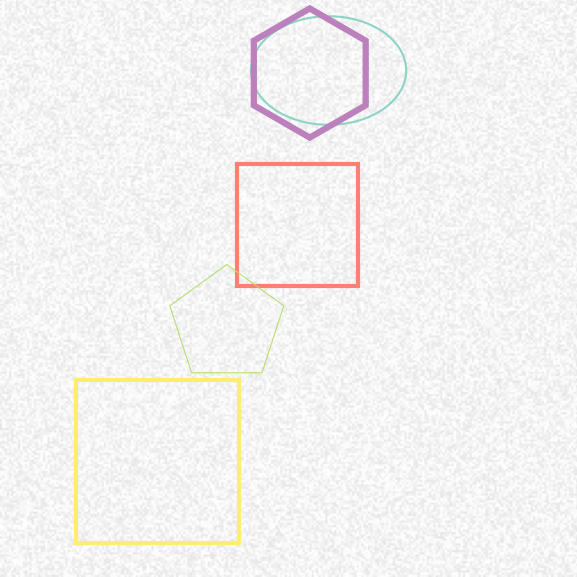[{"shape": "oval", "thickness": 1, "radius": 0.67, "center": [0.569, 0.877]}, {"shape": "square", "thickness": 2, "radius": 0.53, "center": [0.515, 0.61]}, {"shape": "pentagon", "thickness": 0.5, "radius": 0.52, "center": [0.393, 0.438]}, {"shape": "hexagon", "thickness": 3, "radius": 0.56, "center": [0.536, 0.873]}, {"shape": "square", "thickness": 2, "radius": 0.71, "center": [0.272, 0.2]}]